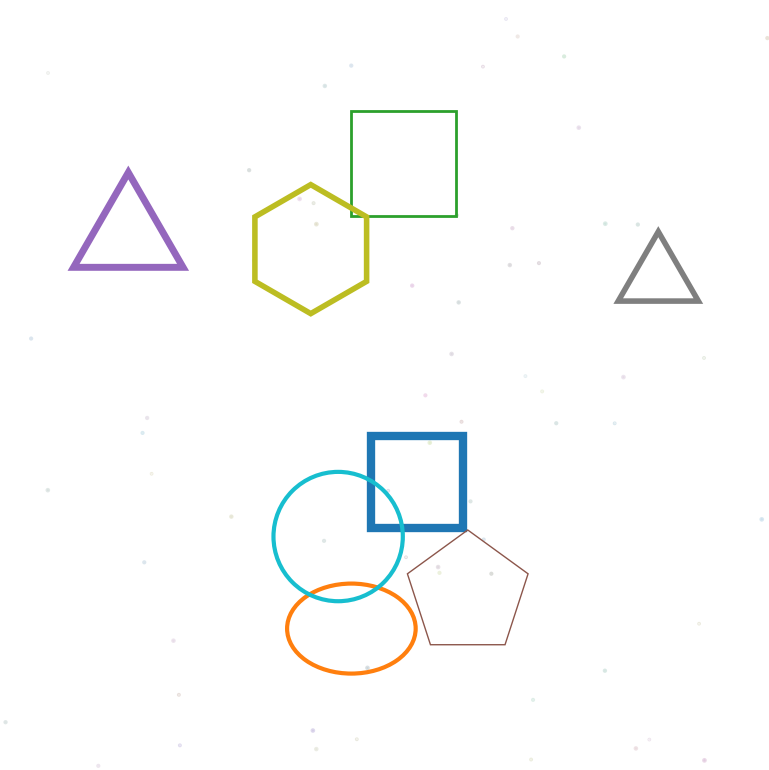[{"shape": "square", "thickness": 3, "radius": 0.3, "center": [0.542, 0.374]}, {"shape": "oval", "thickness": 1.5, "radius": 0.42, "center": [0.456, 0.184]}, {"shape": "square", "thickness": 1, "radius": 0.34, "center": [0.523, 0.788]}, {"shape": "triangle", "thickness": 2.5, "radius": 0.41, "center": [0.167, 0.694]}, {"shape": "pentagon", "thickness": 0.5, "radius": 0.41, "center": [0.607, 0.229]}, {"shape": "triangle", "thickness": 2, "radius": 0.3, "center": [0.855, 0.639]}, {"shape": "hexagon", "thickness": 2, "radius": 0.42, "center": [0.404, 0.676]}, {"shape": "circle", "thickness": 1.5, "radius": 0.42, "center": [0.439, 0.303]}]